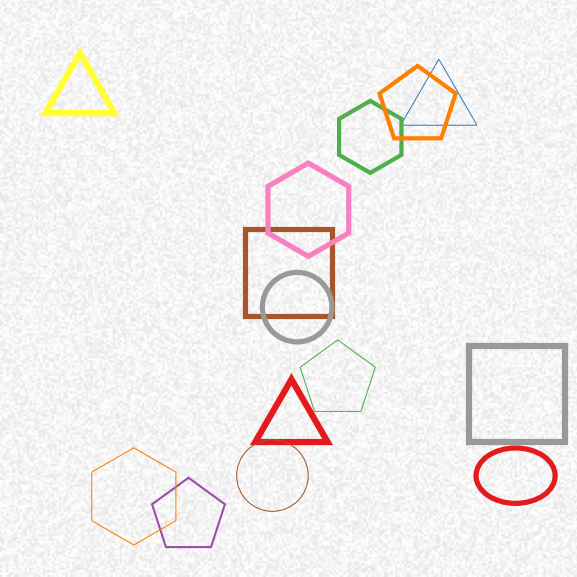[{"shape": "oval", "thickness": 2.5, "radius": 0.34, "center": [0.893, 0.175]}, {"shape": "triangle", "thickness": 3, "radius": 0.36, "center": [0.505, 0.27]}, {"shape": "triangle", "thickness": 0.5, "radius": 0.38, "center": [0.76, 0.82]}, {"shape": "pentagon", "thickness": 0.5, "radius": 0.34, "center": [0.585, 0.342]}, {"shape": "hexagon", "thickness": 2, "radius": 0.31, "center": [0.641, 0.762]}, {"shape": "pentagon", "thickness": 1, "radius": 0.33, "center": [0.326, 0.105]}, {"shape": "hexagon", "thickness": 0.5, "radius": 0.42, "center": [0.232, 0.14]}, {"shape": "pentagon", "thickness": 2, "radius": 0.35, "center": [0.723, 0.816]}, {"shape": "triangle", "thickness": 3, "radius": 0.35, "center": [0.139, 0.838]}, {"shape": "circle", "thickness": 0.5, "radius": 0.31, "center": [0.472, 0.176]}, {"shape": "square", "thickness": 2.5, "radius": 0.38, "center": [0.5, 0.528]}, {"shape": "hexagon", "thickness": 2.5, "radius": 0.4, "center": [0.534, 0.636]}, {"shape": "circle", "thickness": 2.5, "radius": 0.3, "center": [0.515, 0.467]}, {"shape": "square", "thickness": 3, "radius": 0.41, "center": [0.895, 0.317]}]